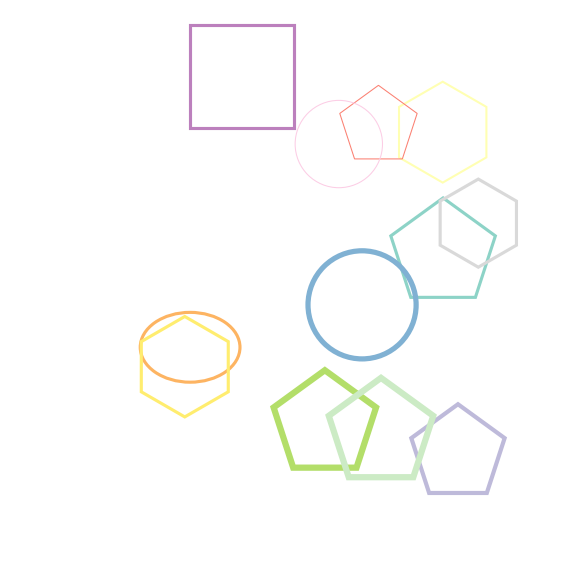[{"shape": "pentagon", "thickness": 1.5, "radius": 0.48, "center": [0.767, 0.561]}, {"shape": "hexagon", "thickness": 1, "radius": 0.44, "center": [0.767, 0.77]}, {"shape": "pentagon", "thickness": 2, "radius": 0.42, "center": [0.793, 0.214]}, {"shape": "pentagon", "thickness": 0.5, "radius": 0.35, "center": [0.655, 0.781]}, {"shape": "circle", "thickness": 2.5, "radius": 0.47, "center": [0.627, 0.471]}, {"shape": "oval", "thickness": 1.5, "radius": 0.43, "center": [0.329, 0.398]}, {"shape": "pentagon", "thickness": 3, "radius": 0.47, "center": [0.563, 0.265]}, {"shape": "circle", "thickness": 0.5, "radius": 0.38, "center": [0.587, 0.75]}, {"shape": "hexagon", "thickness": 1.5, "radius": 0.38, "center": [0.828, 0.613]}, {"shape": "square", "thickness": 1.5, "radius": 0.45, "center": [0.419, 0.866]}, {"shape": "pentagon", "thickness": 3, "radius": 0.48, "center": [0.66, 0.25]}, {"shape": "hexagon", "thickness": 1.5, "radius": 0.43, "center": [0.32, 0.364]}]